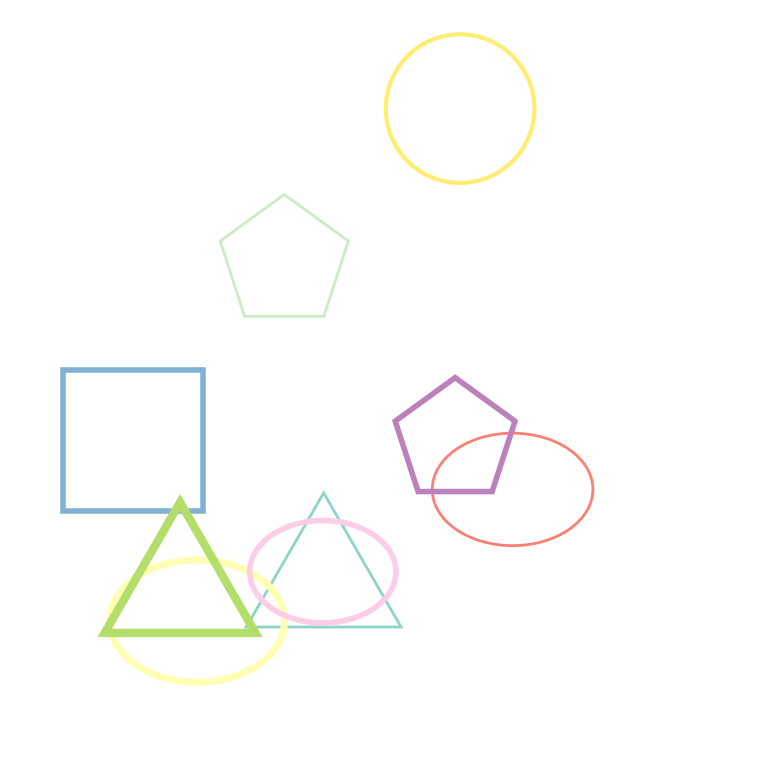[{"shape": "triangle", "thickness": 1, "radius": 0.58, "center": [0.42, 0.244]}, {"shape": "oval", "thickness": 2.5, "radius": 0.57, "center": [0.256, 0.193]}, {"shape": "oval", "thickness": 1, "radius": 0.52, "center": [0.666, 0.364]}, {"shape": "square", "thickness": 2, "radius": 0.46, "center": [0.173, 0.428]}, {"shape": "triangle", "thickness": 3, "radius": 0.57, "center": [0.234, 0.235]}, {"shape": "oval", "thickness": 2, "radius": 0.47, "center": [0.419, 0.258]}, {"shape": "pentagon", "thickness": 2, "radius": 0.41, "center": [0.591, 0.428]}, {"shape": "pentagon", "thickness": 1, "radius": 0.44, "center": [0.369, 0.66]}, {"shape": "circle", "thickness": 1.5, "radius": 0.48, "center": [0.598, 0.859]}]